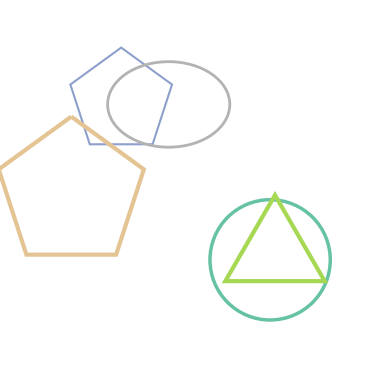[{"shape": "circle", "thickness": 2.5, "radius": 0.78, "center": [0.702, 0.325]}, {"shape": "pentagon", "thickness": 1.5, "radius": 0.69, "center": [0.315, 0.738]}, {"shape": "triangle", "thickness": 3, "radius": 0.75, "center": [0.714, 0.344]}, {"shape": "pentagon", "thickness": 3, "radius": 0.99, "center": [0.185, 0.499]}, {"shape": "oval", "thickness": 2, "radius": 0.79, "center": [0.438, 0.729]}]